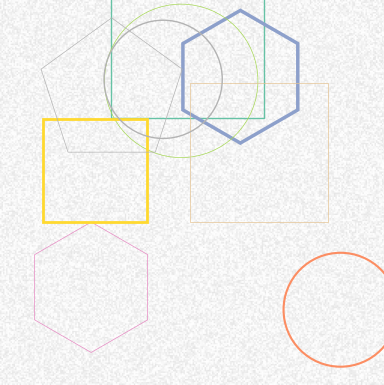[{"shape": "square", "thickness": 1, "radius": 1.0, "center": [0.488, 0.893]}, {"shape": "circle", "thickness": 1.5, "radius": 0.74, "center": [0.884, 0.195]}, {"shape": "hexagon", "thickness": 2.5, "radius": 0.86, "center": [0.624, 0.801]}, {"shape": "hexagon", "thickness": 0.5, "radius": 0.85, "center": [0.237, 0.254]}, {"shape": "circle", "thickness": 0.5, "radius": 1.0, "center": [0.471, 0.79]}, {"shape": "square", "thickness": 2, "radius": 0.67, "center": [0.246, 0.557]}, {"shape": "square", "thickness": 0.5, "radius": 0.9, "center": [0.673, 0.603]}, {"shape": "pentagon", "thickness": 0.5, "radius": 0.96, "center": [0.29, 0.761]}, {"shape": "circle", "thickness": 1, "radius": 0.77, "center": [0.424, 0.794]}]